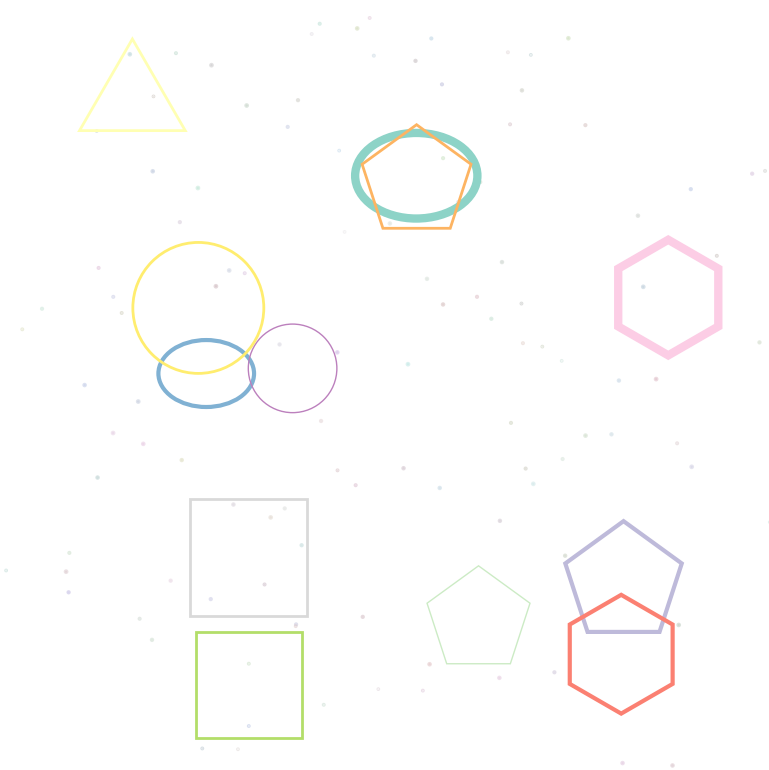[{"shape": "oval", "thickness": 3, "radius": 0.4, "center": [0.541, 0.772]}, {"shape": "triangle", "thickness": 1, "radius": 0.4, "center": [0.172, 0.87]}, {"shape": "pentagon", "thickness": 1.5, "radius": 0.4, "center": [0.81, 0.244]}, {"shape": "hexagon", "thickness": 1.5, "radius": 0.39, "center": [0.807, 0.15]}, {"shape": "oval", "thickness": 1.5, "radius": 0.31, "center": [0.268, 0.515]}, {"shape": "pentagon", "thickness": 1, "radius": 0.37, "center": [0.541, 0.764]}, {"shape": "square", "thickness": 1, "radius": 0.34, "center": [0.324, 0.11]}, {"shape": "hexagon", "thickness": 3, "radius": 0.38, "center": [0.868, 0.614]}, {"shape": "square", "thickness": 1, "radius": 0.38, "center": [0.322, 0.276]}, {"shape": "circle", "thickness": 0.5, "radius": 0.29, "center": [0.38, 0.522]}, {"shape": "pentagon", "thickness": 0.5, "radius": 0.35, "center": [0.621, 0.195]}, {"shape": "circle", "thickness": 1, "radius": 0.43, "center": [0.258, 0.6]}]